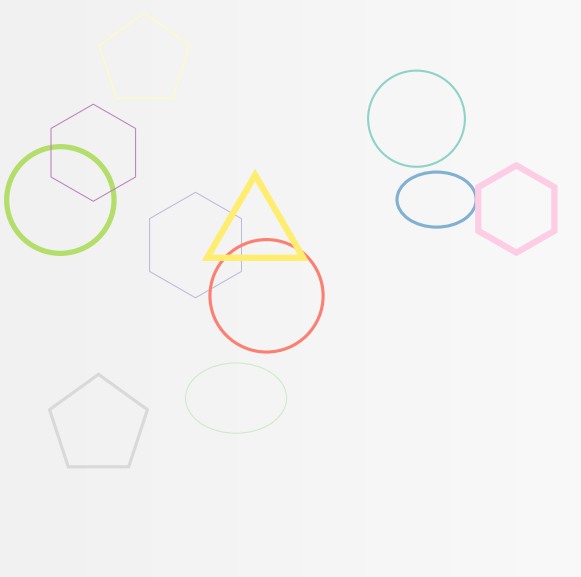[{"shape": "circle", "thickness": 1, "radius": 0.42, "center": [0.717, 0.794]}, {"shape": "pentagon", "thickness": 0.5, "radius": 0.41, "center": [0.249, 0.895]}, {"shape": "hexagon", "thickness": 0.5, "radius": 0.46, "center": [0.336, 0.575]}, {"shape": "circle", "thickness": 1.5, "radius": 0.49, "center": [0.459, 0.487]}, {"shape": "oval", "thickness": 1.5, "radius": 0.34, "center": [0.751, 0.654]}, {"shape": "circle", "thickness": 2.5, "radius": 0.46, "center": [0.104, 0.653]}, {"shape": "hexagon", "thickness": 3, "radius": 0.38, "center": [0.888, 0.637]}, {"shape": "pentagon", "thickness": 1.5, "radius": 0.44, "center": [0.169, 0.262]}, {"shape": "hexagon", "thickness": 0.5, "radius": 0.42, "center": [0.16, 0.735]}, {"shape": "oval", "thickness": 0.5, "radius": 0.43, "center": [0.406, 0.31]}, {"shape": "triangle", "thickness": 3, "radius": 0.48, "center": [0.439, 0.601]}]